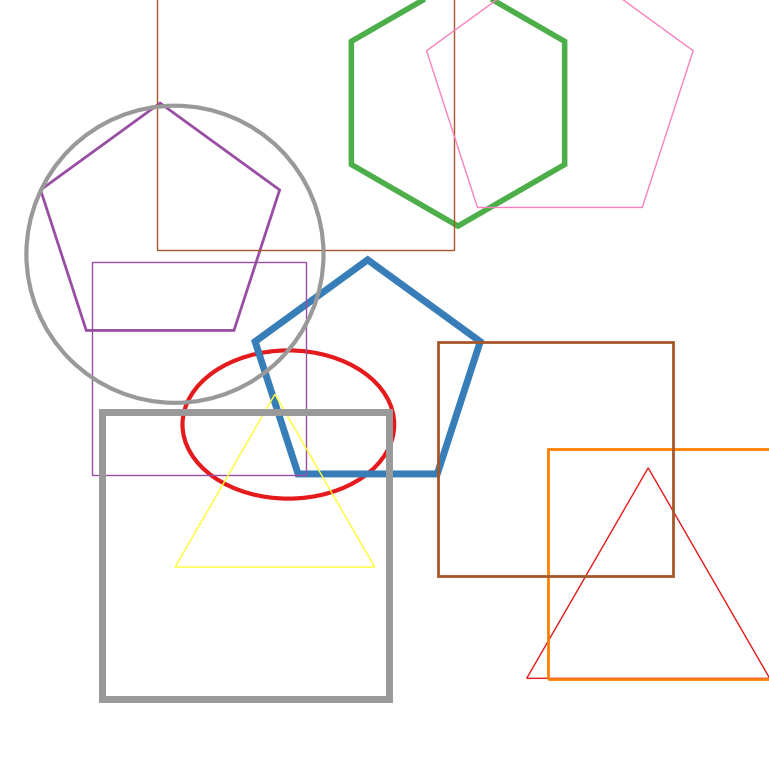[{"shape": "oval", "thickness": 1.5, "radius": 0.69, "center": [0.374, 0.449]}, {"shape": "triangle", "thickness": 0.5, "radius": 0.91, "center": [0.842, 0.21]}, {"shape": "pentagon", "thickness": 2.5, "radius": 0.77, "center": [0.478, 0.509]}, {"shape": "hexagon", "thickness": 2, "radius": 0.8, "center": [0.595, 0.866]}, {"shape": "square", "thickness": 0.5, "radius": 0.69, "center": [0.258, 0.521]}, {"shape": "pentagon", "thickness": 1, "radius": 0.82, "center": [0.208, 0.703]}, {"shape": "square", "thickness": 1, "radius": 0.74, "center": [0.86, 0.268]}, {"shape": "triangle", "thickness": 0.5, "radius": 0.75, "center": [0.357, 0.338]}, {"shape": "square", "thickness": 0.5, "radius": 0.96, "center": [0.396, 0.868]}, {"shape": "square", "thickness": 1, "radius": 0.76, "center": [0.721, 0.404]}, {"shape": "pentagon", "thickness": 0.5, "radius": 0.91, "center": [0.727, 0.878]}, {"shape": "square", "thickness": 2.5, "radius": 0.93, "center": [0.319, 0.279]}, {"shape": "circle", "thickness": 1.5, "radius": 0.96, "center": [0.227, 0.67]}]